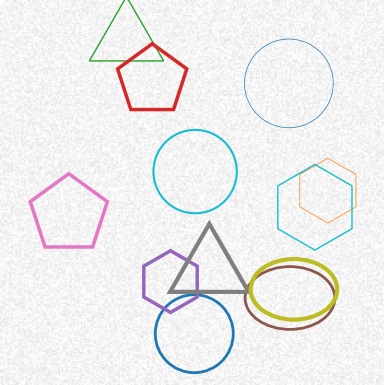[{"shape": "circle", "thickness": 2, "radius": 0.51, "center": [0.505, 0.133]}, {"shape": "circle", "thickness": 0.5, "radius": 0.58, "center": [0.75, 0.783]}, {"shape": "hexagon", "thickness": 0.5, "radius": 0.42, "center": [0.852, 0.505]}, {"shape": "triangle", "thickness": 1, "radius": 0.56, "center": [0.329, 0.897]}, {"shape": "pentagon", "thickness": 2.5, "radius": 0.47, "center": [0.395, 0.792]}, {"shape": "hexagon", "thickness": 2.5, "radius": 0.4, "center": [0.443, 0.269]}, {"shape": "oval", "thickness": 2, "radius": 0.58, "center": [0.753, 0.226]}, {"shape": "pentagon", "thickness": 2.5, "radius": 0.53, "center": [0.179, 0.444]}, {"shape": "triangle", "thickness": 3, "radius": 0.59, "center": [0.544, 0.301]}, {"shape": "oval", "thickness": 3, "radius": 0.56, "center": [0.763, 0.248]}, {"shape": "circle", "thickness": 1.5, "radius": 0.54, "center": [0.507, 0.554]}, {"shape": "hexagon", "thickness": 1, "radius": 0.56, "center": [0.818, 0.462]}]